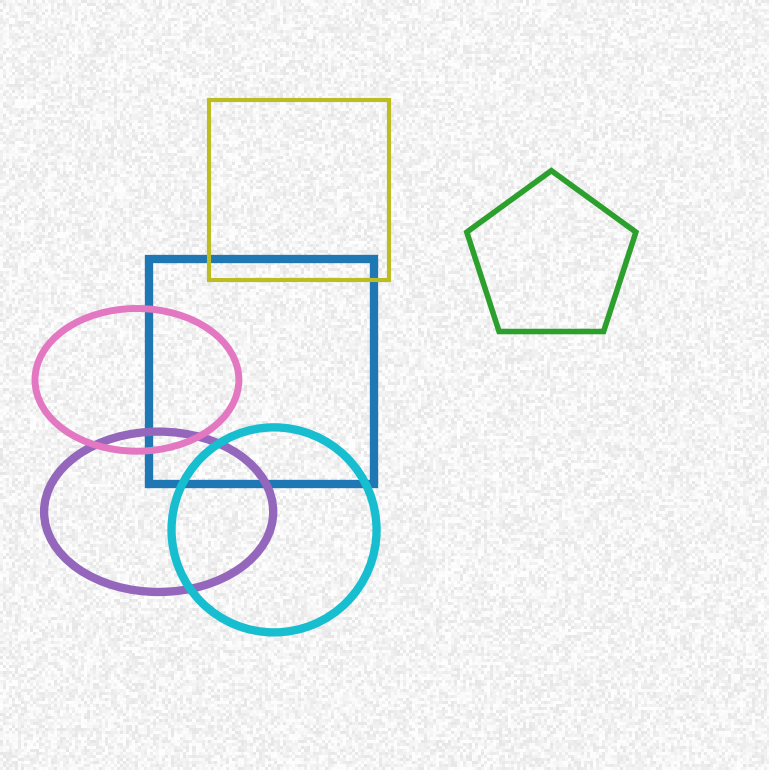[{"shape": "square", "thickness": 3, "radius": 0.73, "center": [0.34, 0.517]}, {"shape": "pentagon", "thickness": 2, "radius": 0.58, "center": [0.716, 0.663]}, {"shape": "oval", "thickness": 3, "radius": 0.74, "center": [0.206, 0.335]}, {"shape": "oval", "thickness": 2.5, "radius": 0.66, "center": [0.178, 0.507]}, {"shape": "square", "thickness": 1.5, "radius": 0.58, "center": [0.388, 0.753]}, {"shape": "circle", "thickness": 3, "radius": 0.67, "center": [0.356, 0.312]}]